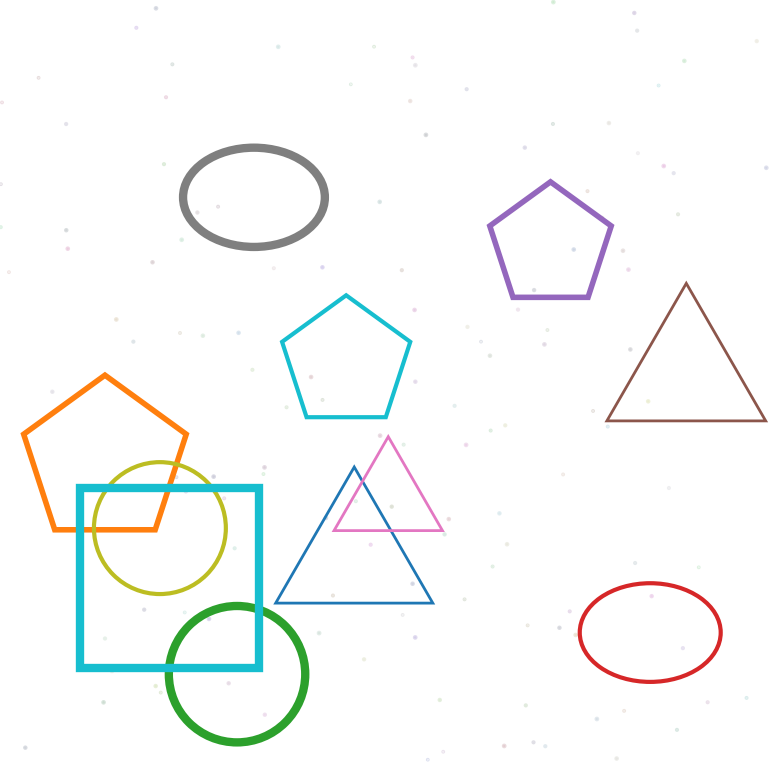[{"shape": "triangle", "thickness": 1, "radius": 0.59, "center": [0.46, 0.276]}, {"shape": "pentagon", "thickness": 2, "radius": 0.55, "center": [0.136, 0.402]}, {"shape": "circle", "thickness": 3, "radius": 0.44, "center": [0.308, 0.124]}, {"shape": "oval", "thickness": 1.5, "radius": 0.46, "center": [0.844, 0.178]}, {"shape": "pentagon", "thickness": 2, "radius": 0.41, "center": [0.715, 0.681]}, {"shape": "triangle", "thickness": 1, "radius": 0.6, "center": [0.891, 0.513]}, {"shape": "triangle", "thickness": 1, "radius": 0.41, "center": [0.504, 0.352]}, {"shape": "oval", "thickness": 3, "radius": 0.46, "center": [0.33, 0.744]}, {"shape": "circle", "thickness": 1.5, "radius": 0.43, "center": [0.208, 0.314]}, {"shape": "pentagon", "thickness": 1.5, "radius": 0.44, "center": [0.45, 0.529]}, {"shape": "square", "thickness": 3, "radius": 0.58, "center": [0.22, 0.25]}]